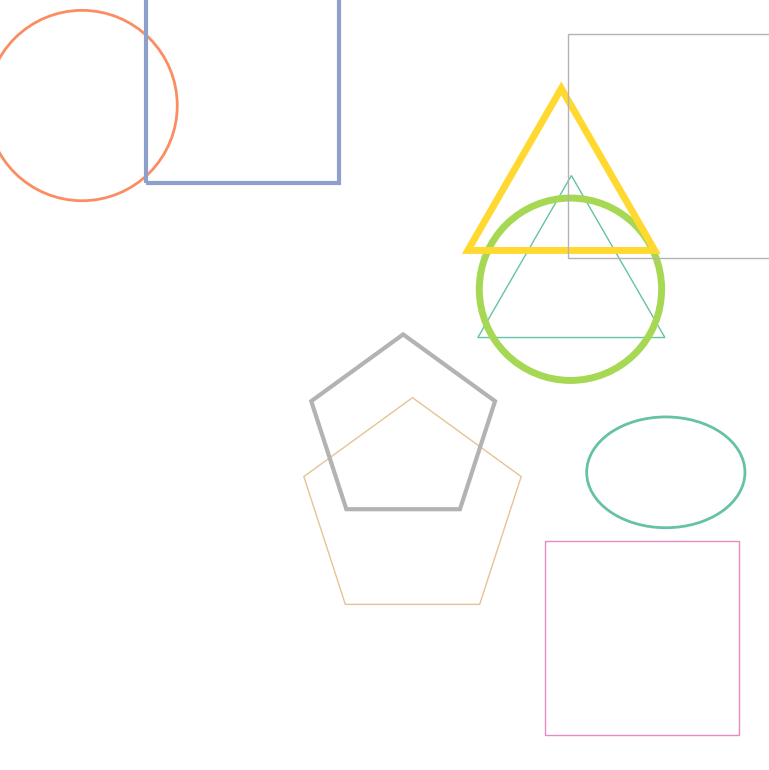[{"shape": "triangle", "thickness": 0.5, "radius": 0.7, "center": [0.742, 0.632]}, {"shape": "oval", "thickness": 1, "radius": 0.51, "center": [0.865, 0.387]}, {"shape": "circle", "thickness": 1, "radius": 0.62, "center": [0.107, 0.863]}, {"shape": "square", "thickness": 1.5, "radius": 0.62, "center": [0.315, 0.887]}, {"shape": "square", "thickness": 0.5, "radius": 0.63, "center": [0.834, 0.171]}, {"shape": "circle", "thickness": 2.5, "radius": 0.59, "center": [0.741, 0.624]}, {"shape": "triangle", "thickness": 2.5, "radius": 0.7, "center": [0.729, 0.745]}, {"shape": "pentagon", "thickness": 0.5, "radius": 0.74, "center": [0.536, 0.335]}, {"shape": "square", "thickness": 0.5, "radius": 0.73, "center": [0.883, 0.811]}, {"shape": "pentagon", "thickness": 1.5, "radius": 0.63, "center": [0.524, 0.44]}]